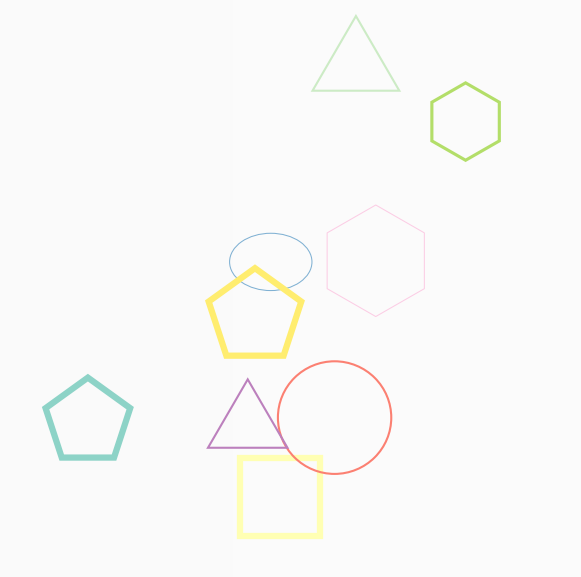[{"shape": "pentagon", "thickness": 3, "radius": 0.38, "center": [0.151, 0.269]}, {"shape": "square", "thickness": 3, "radius": 0.34, "center": [0.482, 0.139]}, {"shape": "circle", "thickness": 1, "radius": 0.49, "center": [0.576, 0.276]}, {"shape": "oval", "thickness": 0.5, "radius": 0.35, "center": [0.466, 0.546]}, {"shape": "hexagon", "thickness": 1.5, "radius": 0.33, "center": [0.801, 0.789]}, {"shape": "hexagon", "thickness": 0.5, "radius": 0.48, "center": [0.646, 0.548]}, {"shape": "triangle", "thickness": 1, "radius": 0.39, "center": [0.426, 0.263]}, {"shape": "triangle", "thickness": 1, "radius": 0.43, "center": [0.612, 0.885]}, {"shape": "pentagon", "thickness": 3, "radius": 0.42, "center": [0.439, 0.451]}]